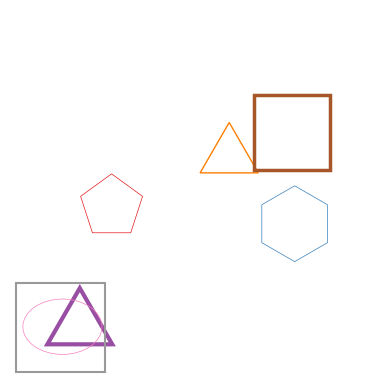[{"shape": "pentagon", "thickness": 0.5, "radius": 0.42, "center": [0.29, 0.464]}, {"shape": "hexagon", "thickness": 0.5, "radius": 0.49, "center": [0.765, 0.419]}, {"shape": "triangle", "thickness": 3, "radius": 0.49, "center": [0.207, 0.154]}, {"shape": "triangle", "thickness": 1, "radius": 0.44, "center": [0.595, 0.595]}, {"shape": "square", "thickness": 2.5, "radius": 0.49, "center": [0.759, 0.656]}, {"shape": "oval", "thickness": 0.5, "radius": 0.51, "center": [0.162, 0.151]}, {"shape": "square", "thickness": 1.5, "radius": 0.58, "center": [0.158, 0.15]}]